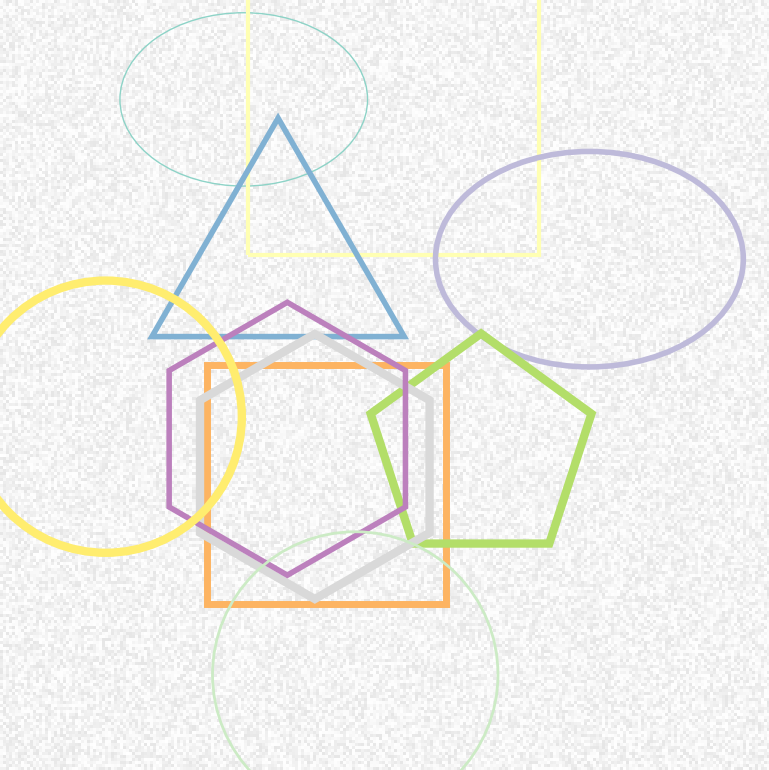[{"shape": "oval", "thickness": 0.5, "radius": 0.8, "center": [0.317, 0.871]}, {"shape": "square", "thickness": 1.5, "radius": 0.94, "center": [0.511, 0.857]}, {"shape": "oval", "thickness": 2, "radius": 1.0, "center": [0.765, 0.663]}, {"shape": "triangle", "thickness": 2, "radius": 0.95, "center": [0.361, 0.657]}, {"shape": "square", "thickness": 2.5, "radius": 0.78, "center": [0.424, 0.371]}, {"shape": "pentagon", "thickness": 3, "radius": 0.75, "center": [0.625, 0.416]}, {"shape": "hexagon", "thickness": 3, "radius": 0.86, "center": [0.409, 0.394]}, {"shape": "hexagon", "thickness": 2, "radius": 0.89, "center": [0.373, 0.43]}, {"shape": "circle", "thickness": 1, "radius": 0.93, "center": [0.461, 0.124]}, {"shape": "circle", "thickness": 3, "radius": 0.88, "center": [0.137, 0.459]}]